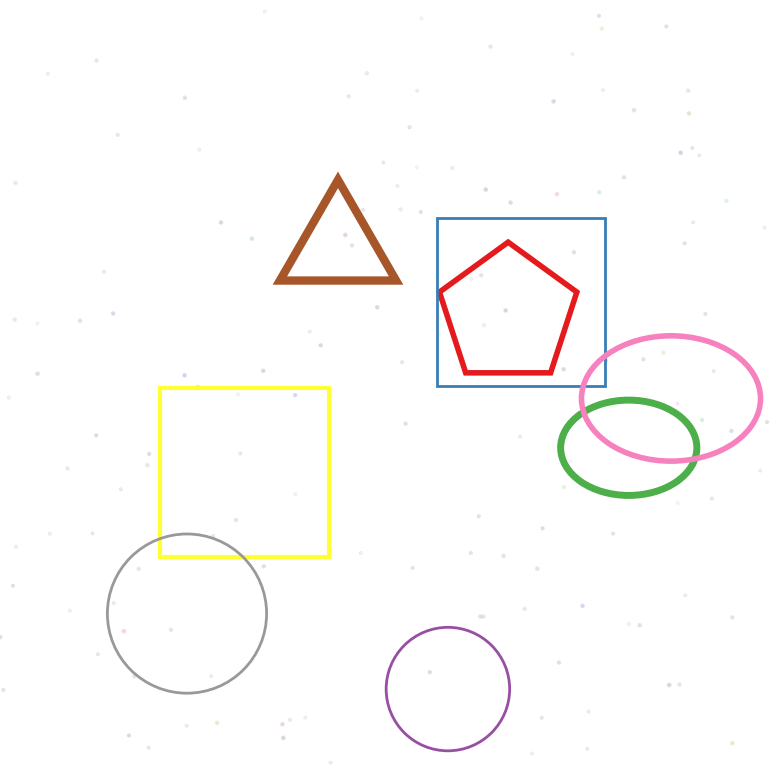[{"shape": "pentagon", "thickness": 2, "radius": 0.47, "center": [0.66, 0.592]}, {"shape": "square", "thickness": 1, "radius": 0.55, "center": [0.677, 0.608]}, {"shape": "oval", "thickness": 2.5, "radius": 0.44, "center": [0.817, 0.418]}, {"shape": "circle", "thickness": 1, "radius": 0.4, "center": [0.582, 0.105]}, {"shape": "square", "thickness": 1.5, "radius": 0.55, "center": [0.318, 0.386]}, {"shape": "triangle", "thickness": 3, "radius": 0.44, "center": [0.439, 0.679]}, {"shape": "oval", "thickness": 2, "radius": 0.58, "center": [0.871, 0.483]}, {"shape": "circle", "thickness": 1, "radius": 0.52, "center": [0.243, 0.203]}]